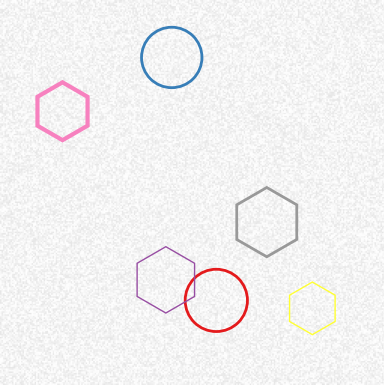[{"shape": "circle", "thickness": 2, "radius": 0.4, "center": [0.562, 0.22]}, {"shape": "circle", "thickness": 2, "radius": 0.39, "center": [0.446, 0.851]}, {"shape": "hexagon", "thickness": 1, "radius": 0.43, "center": [0.431, 0.273]}, {"shape": "hexagon", "thickness": 1, "radius": 0.34, "center": [0.811, 0.199]}, {"shape": "hexagon", "thickness": 3, "radius": 0.38, "center": [0.162, 0.711]}, {"shape": "hexagon", "thickness": 2, "radius": 0.45, "center": [0.693, 0.423]}]